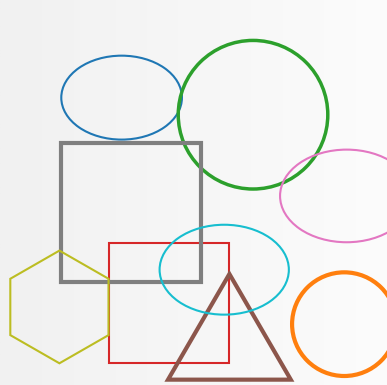[{"shape": "oval", "thickness": 1.5, "radius": 0.78, "center": [0.314, 0.746]}, {"shape": "circle", "thickness": 3, "radius": 0.67, "center": [0.888, 0.158]}, {"shape": "circle", "thickness": 2.5, "radius": 0.96, "center": [0.653, 0.702]}, {"shape": "square", "thickness": 1.5, "radius": 0.78, "center": [0.437, 0.213]}, {"shape": "triangle", "thickness": 3, "radius": 0.91, "center": [0.592, 0.105]}, {"shape": "oval", "thickness": 1.5, "radius": 0.86, "center": [0.895, 0.491]}, {"shape": "square", "thickness": 3, "radius": 0.9, "center": [0.337, 0.447]}, {"shape": "hexagon", "thickness": 1.5, "radius": 0.73, "center": [0.153, 0.203]}, {"shape": "oval", "thickness": 1.5, "radius": 0.83, "center": [0.579, 0.299]}]